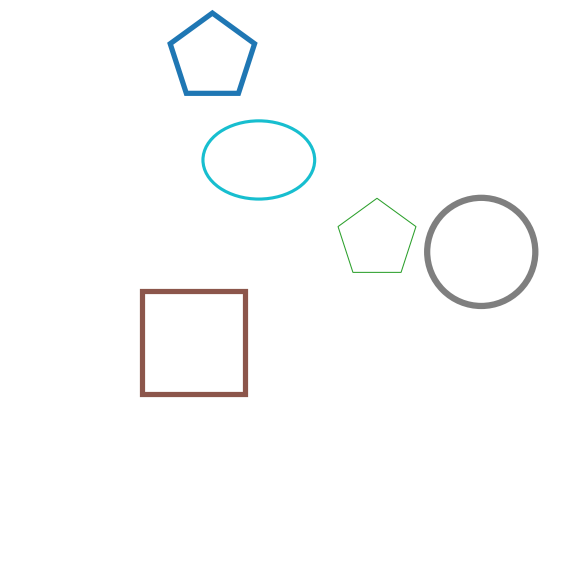[{"shape": "pentagon", "thickness": 2.5, "radius": 0.38, "center": [0.368, 0.9]}, {"shape": "pentagon", "thickness": 0.5, "radius": 0.35, "center": [0.653, 0.585]}, {"shape": "square", "thickness": 2.5, "radius": 0.44, "center": [0.336, 0.406]}, {"shape": "circle", "thickness": 3, "radius": 0.47, "center": [0.833, 0.563]}, {"shape": "oval", "thickness": 1.5, "radius": 0.48, "center": [0.448, 0.722]}]